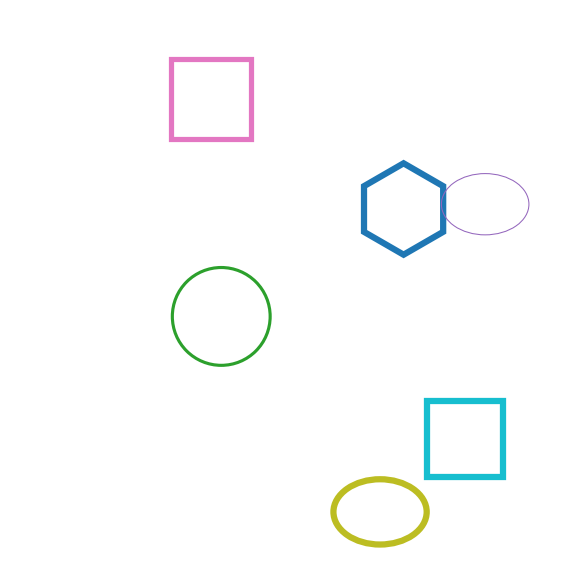[{"shape": "hexagon", "thickness": 3, "radius": 0.4, "center": [0.699, 0.637]}, {"shape": "circle", "thickness": 1.5, "radius": 0.42, "center": [0.383, 0.451]}, {"shape": "oval", "thickness": 0.5, "radius": 0.38, "center": [0.84, 0.646]}, {"shape": "square", "thickness": 2.5, "radius": 0.35, "center": [0.365, 0.828]}, {"shape": "oval", "thickness": 3, "radius": 0.4, "center": [0.658, 0.113]}, {"shape": "square", "thickness": 3, "radius": 0.33, "center": [0.805, 0.239]}]